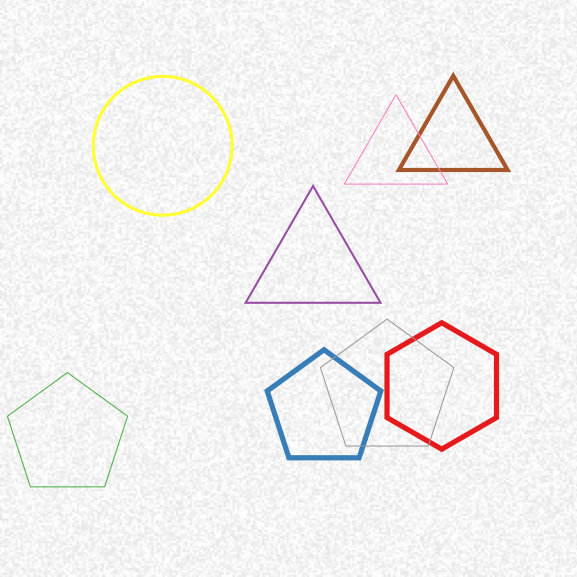[{"shape": "hexagon", "thickness": 2.5, "radius": 0.55, "center": [0.765, 0.331]}, {"shape": "pentagon", "thickness": 2.5, "radius": 0.52, "center": [0.561, 0.29]}, {"shape": "pentagon", "thickness": 0.5, "radius": 0.55, "center": [0.117, 0.245]}, {"shape": "triangle", "thickness": 1, "radius": 0.67, "center": [0.542, 0.542]}, {"shape": "circle", "thickness": 1.5, "radius": 0.6, "center": [0.282, 0.747]}, {"shape": "triangle", "thickness": 2, "radius": 0.54, "center": [0.785, 0.759]}, {"shape": "triangle", "thickness": 0.5, "radius": 0.52, "center": [0.686, 0.732]}, {"shape": "pentagon", "thickness": 0.5, "radius": 0.61, "center": [0.67, 0.325]}]